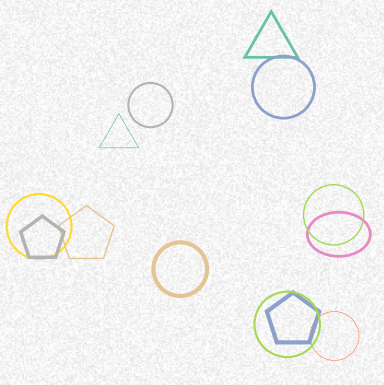[{"shape": "triangle", "thickness": 2, "radius": 0.4, "center": [0.705, 0.891]}, {"shape": "triangle", "thickness": 0.5, "radius": 0.3, "center": [0.309, 0.646]}, {"shape": "circle", "thickness": 0.5, "radius": 0.32, "center": [0.869, 0.127]}, {"shape": "pentagon", "thickness": 3, "radius": 0.36, "center": [0.761, 0.169]}, {"shape": "circle", "thickness": 2, "radius": 0.4, "center": [0.736, 0.774]}, {"shape": "oval", "thickness": 2, "radius": 0.41, "center": [0.88, 0.391]}, {"shape": "circle", "thickness": 1, "radius": 0.39, "center": [0.867, 0.442]}, {"shape": "circle", "thickness": 1.5, "radius": 0.43, "center": [0.746, 0.157]}, {"shape": "circle", "thickness": 1.5, "radius": 0.42, "center": [0.102, 0.412]}, {"shape": "pentagon", "thickness": 1, "radius": 0.38, "center": [0.224, 0.39]}, {"shape": "circle", "thickness": 3, "radius": 0.35, "center": [0.468, 0.301]}, {"shape": "pentagon", "thickness": 2.5, "radius": 0.3, "center": [0.11, 0.38]}, {"shape": "circle", "thickness": 1.5, "radius": 0.29, "center": [0.391, 0.727]}]